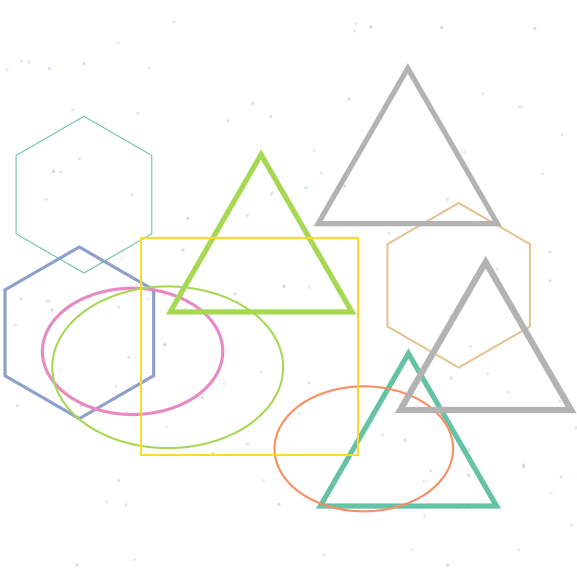[{"shape": "hexagon", "thickness": 0.5, "radius": 0.68, "center": [0.145, 0.662]}, {"shape": "triangle", "thickness": 2.5, "radius": 0.88, "center": [0.707, 0.211]}, {"shape": "oval", "thickness": 1, "radius": 0.77, "center": [0.63, 0.222]}, {"shape": "hexagon", "thickness": 1.5, "radius": 0.74, "center": [0.137, 0.423]}, {"shape": "oval", "thickness": 1.5, "radius": 0.78, "center": [0.23, 0.391]}, {"shape": "oval", "thickness": 1, "radius": 1.0, "center": [0.29, 0.363]}, {"shape": "triangle", "thickness": 2.5, "radius": 0.91, "center": [0.452, 0.55]}, {"shape": "square", "thickness": 1, "radius": 0.94, "center": [0.433, 0.4]}, {"shape": "hexagon", "thickness": 1, "radius": 0.71, "center": [0.794, 0.505]}, {"shape": "triangle", "thickness": 2.5, "radius": 0.9, "center": [0.706, 0.702]}, {"shape": "triangle", "thickness": 3, "radius": 0.85, "center": [0.841, 0.375]}]